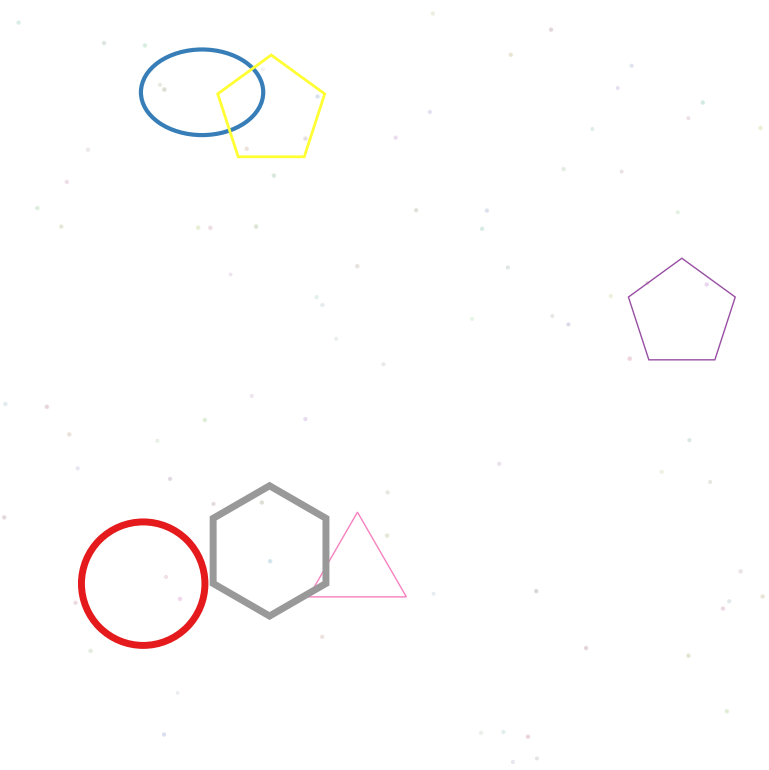[{"shape": "circle", "thickness": 2.5, "radius": 0.4, "center": [0.186, 0.242]}, {"shape": "oval", "thickness": 1.5, "radius": 0.4, "center": [0.262, 0.88]}, {"shape": "pentagon", "thickness": 0.5, "radius": 0.36, "center": [0.886, 0.592]}, {"shape": "pentagon", "thickness": 1, "radius": 0.37, "center": [0.352, 0.855]}, {"shape": "triangle", "thickness": 0.5, "radius": 0.37, "center": [0.464, 0.262]}, {"shape": "hexagon", "thickness": 2.5, "radius": 0.42, "center": [0.35, 0.285]}]